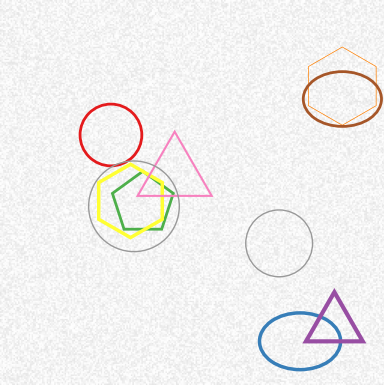[{"shape": "circle", "thickness": 2, "radius": 0.4, "center": [0.288, 0.649]}, {"shape": "oval", "thickness": 2.5, "radius": 0.53, "center": [0.779, 0.114]}, {"shape": "pentagon", "thickness": 2, "radius": 0.42, "center": [0.371, 0.472]}, {"shape": "triangle", "thickness": 3, "radius": 0.43, "center": [0.869, 0.156]}, {"shape": "hexagon", "thickness": 0.5, "radius": 0.51, "center": [0.889, 0.776]}, {"shape": "hexagon", "thickness": 2.5, "radius": 0.48, "center": [0.339, 0.478]}, {"shape": "oval", "thickness": 2, "radius": 0.51, "center": [0.889, 0.743]}, {"shape": "triangle", "thickness": 1.5, "radius": 0.56, "center": [0.454, 0.547]}, {"shape": "circle", "thickness": 1, "radius": 0.43, "center": [0.725, 0.368]}, {"shape": "circle", "thickness": 1, "radius": 0.59, "center": [0.348, 0.464]}]